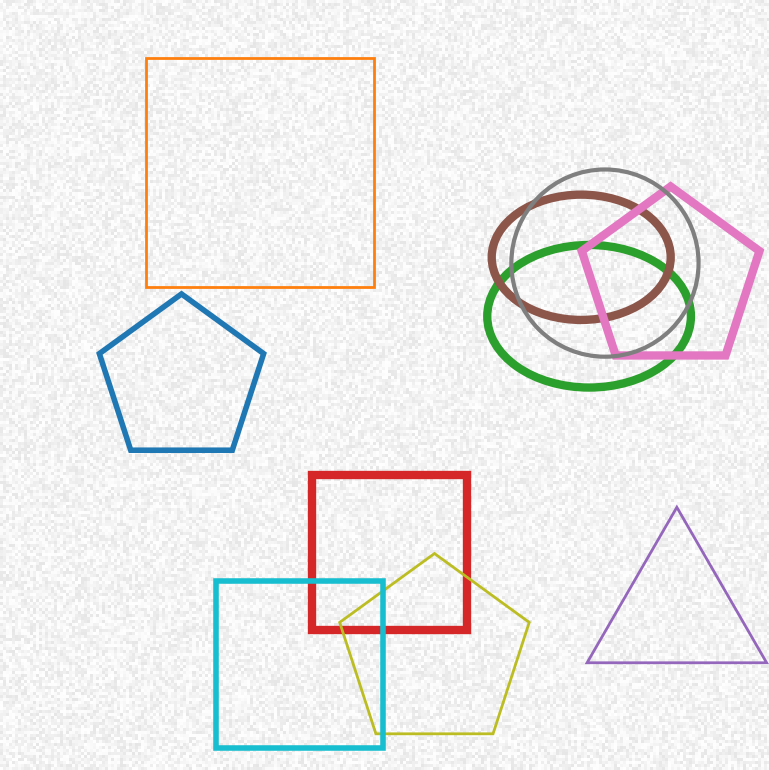[{"shape": "pentagon", "thickness": 2, "radius": 0.56, "center": [0.236, 0.506]}, {"shape": "square", "thickness": 1, "radius": 0.74, "center": [0.338, 0.776]}, {"shape": "oval", "thickness": 3, "radius": 0.66, "center": [0.765, 0.589]}, {"shape": "square", "thickness": 3, "radius": 0.5, "center": [0.506, 0.282]}, {"shape": "triangle", "thickness": 1, "radius": 0.67, "center": [0.879, 0.207]}, {"shape": "oval", "thickness": 3, "radius": 0.58, "center": [0.755, 0.666]}, {"shape": "pentagon", "thickness": 3, "radius": 0.61, "center": [0.871, 0.636]}, {"shape": "circle", "thickness": 1.5, "radius": 0.61, "center": [0.786, 0.658]}, {"shape": "pentagon", "thickness": 1, "radius": 0.65, "center": [0.564, 0.152]}, {"shape": "square", "thickness": 2, "radius": 0.54, "center": [0.389, 0.137]}]